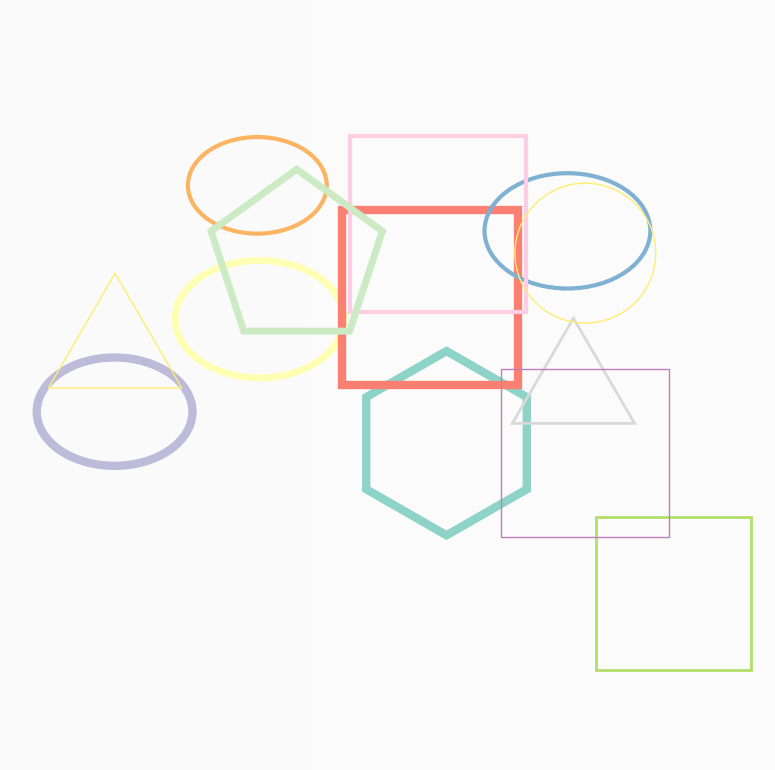[{"shape": "hexagon", "thickness": 3, "radius": 0.6, "center": [0.576, 0.424]}, {"shape": "oval", "thickness": 2.5, "radius": 0.54, "center": [0.335, 0.586]}, {"shape": "oval", "thickness": 3, "radius": 0.5, "center": [0.148, 0.465]}, {"shape": "square", "thickness": 3, "radius": 0.57, "center": [0.555, 0.614]}, {"shape": "oval", "thickness": 1.5, "radius": 0.53, "center": [0.732, 0.7]}, {"shape": "oval", "thickness": 1.5, "radius": 0.45, "center": [0.332, 0.759]}, {"shape": "square", "thickness": 1, "radius": 0.5, "center": [0.869, 0.229]}, {"shape": "square", "thickness": 1.5, "radius": 0.57, "center": [0.565, 0.709]}, {"shape": "triangle", "thickness": 1, "radius": 0.46, "center": [0.74, 0.496]}, {"shape": "square", "thickness": 0.5, "radius": 0.54, "center": [0.755, 0.412]}, {"shape": "pentagon", "thickness": 2.5, "radius": 0.58, "center": [0.383, 0.664]}, {"shape": "triangle", "thickness": 0.5, "radius": 0.5, "center": [0.149, 0.546]}, {"shape": "circle", "thickness": 0.5, "radius": 0.45, "center": [0.755, 0.671]}]